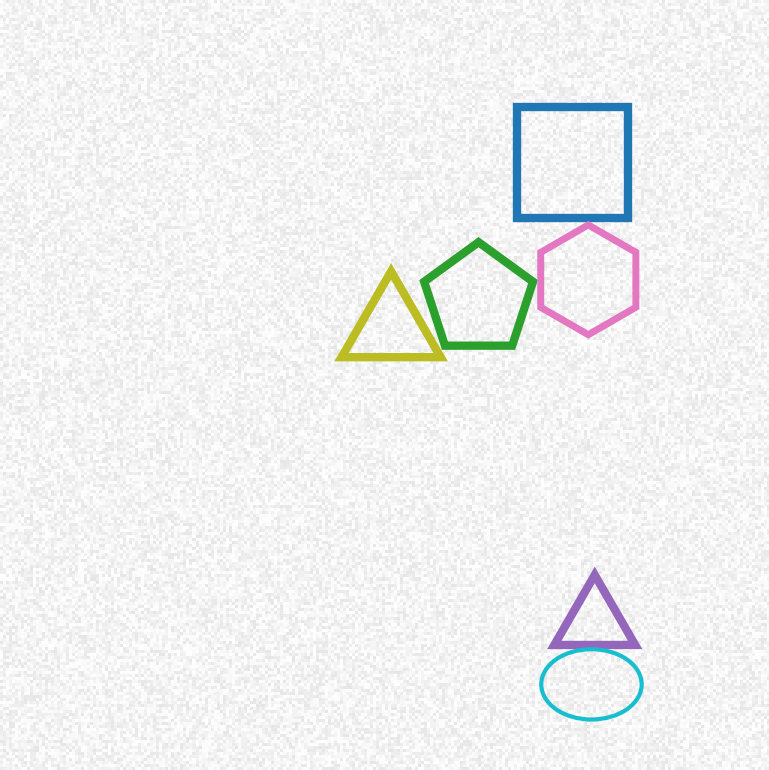[{"shape": "square", "thickness": 3, "radius": 0.36, "center": [0.744, 0.789]}, {"shape": "pentagon", "thickness": 3, "radius": 0.37, "center": [0.622, 0.611]}, {"shape": "triangle", "thickness": 3, "radius": 0.3, "center": [0.772, 0.193]}, {"shape": "hexagon", "thickness": 2.5, "radius": 0.36, "center": [0.764, 0.637]}, {"shape": "triangle", "thickness": 3, "radius": 0.37, "center": [0.508, 0.573]}, {"shape": "oval", "thickness": 1.5, "radius": 0.33, "center": [0.768, 0.111]}]